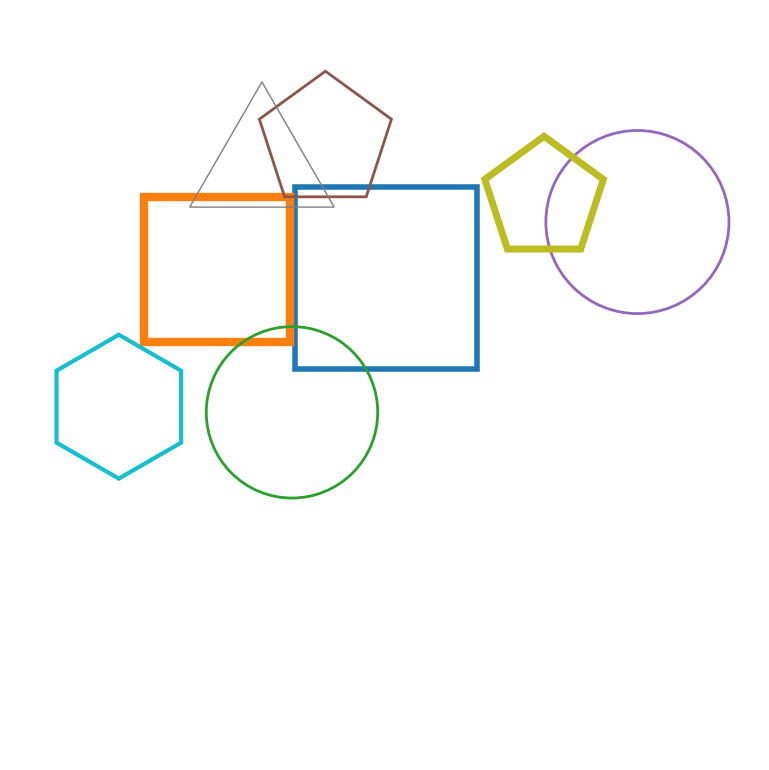[{"shape": "square", "thickness": 2, "radius": 0.59, "center": [0.502, 0.639]}, {"shape": "square", "thickness": 3, "radius": 0.47, "center": [0.282, 0.65]}, {"shape": "circle", "thickness": 1, "radius": 0.56, "center": [0.379, 0.465]}, {"shape": "circle", "thickness": 1, "radius": 0.59, "center": [0.828, 0.712]}, {"shape": "pentagon", "thickness": 1, "radius": 0.45, "center": [0.423, 0.817]}, {"shape": "triangle", "thickness": 0.5, "radius": 0.54, "center": [0.34, 0.785]}, {"shape": "pentagon", "thickness": 2.5, "radius": 0.4, "center": [0.707, 0.742]}, {"shape": "hexagon", "thickness": 1.5, "radius": 0.47, "center": [0.154, 0.472]}]